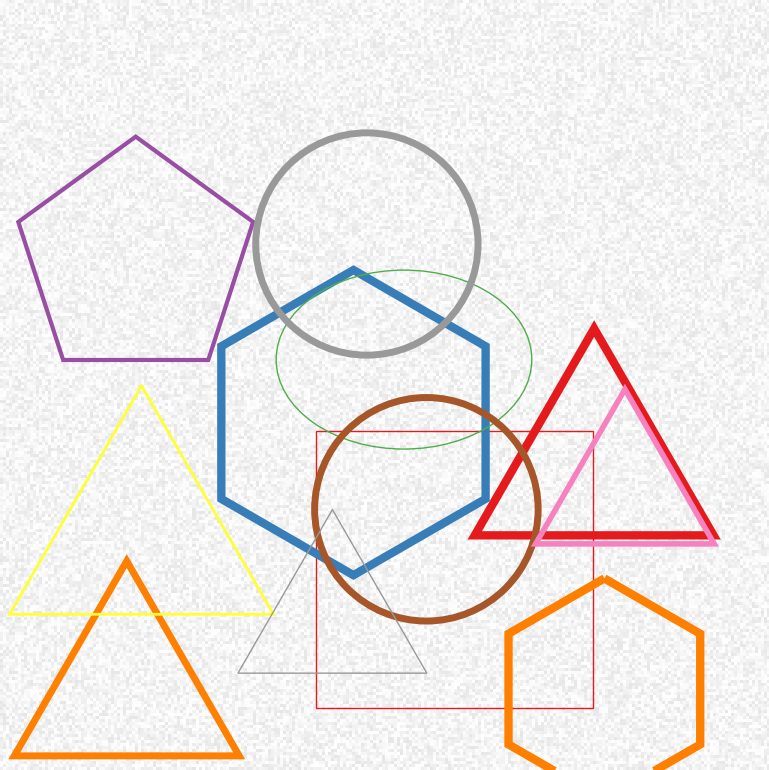[{"shape": "triangle", "thickness": 3, "radius": 0.9, "center": [0.772, 0.394]}, {"shape": "square", "thickness": 0.5, "radius": 0.9, "center": [0.59, 0.26]}, {"shape": "hexagon", "thickness": 3, "radius": 0.99, "center": [0.459, 0.451]}, {"shape": "oval", "thickness": 0.5, "radius": 0.83, "center": [0.525, 0.533]}, {"shape": "pentagon", "thickness": 1.5, "radius": 0.8, "center": [0.176, 0.662]}, {"shape": "triangle", "thickness": 2.5, "radius": 0.84, "center": [0.165, 0.103]}, {"shape": "hexagon", "thickness": 3, "radius": 0.72, "center": [0.785, 0.105]}, {"shape": "triangle", "thickness": 1, "radius": 0.99, "center": [0.184, 0.301]}, {"shape": "circle", "thickness": 2.5, "radius": 0.73, "center": [0.554, 0.339]}, {"shape": "triangle", "thickness": 2, "radius": 0.67, "center": [0.812, 0.361]}, {"shape": "triangle", "thickness": 0.5, "radius": 0.71, "center": [0.432, 0.197]}, {"shape": "circle", "thickness": 2.5, "radius": 0.72, "center": [0.476, 0.683]}]